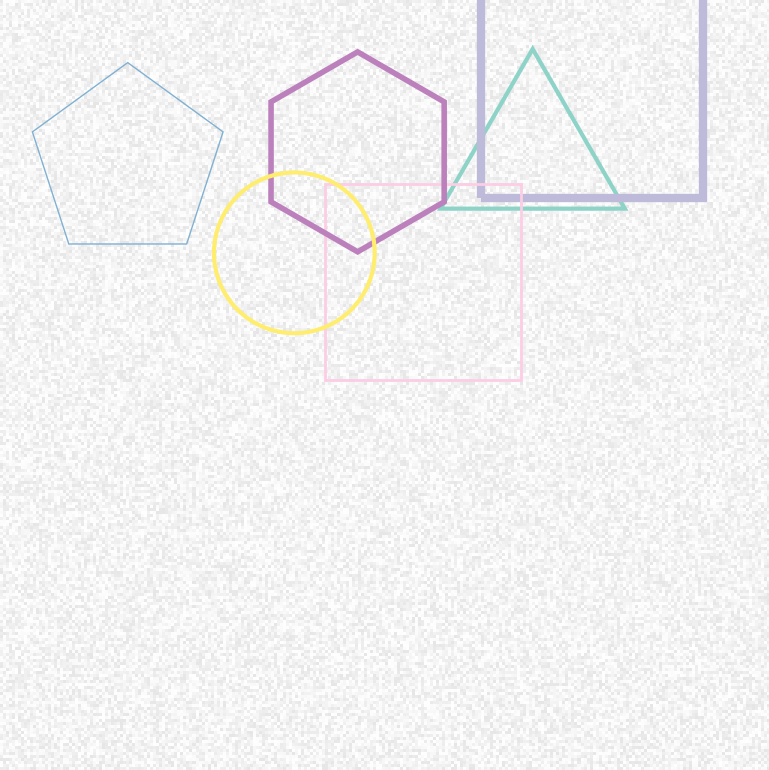[{"shape": "triangle", "thickness": 1.5, "radius": 0.69, "center": [0.692, 0.798]}, {"shape": "square", "thickness": 3, "radius": 0.72, "center": [0.769, 0.887]}, {"shape": "pentagon", "thickness": 0.5, "radius": 0.65, "center": [0.166, 0.788]}, {"shape": "square", "thickness": 1, "radius": 0.64, "center": [0.549, 0.634]}, {"shape": "hexagon", "thickness": 2, "radius": 0.65, "center": [0.464, 0.803]}, {"shape": "circle", "thickness": 1.5, "radius": 0.52, "center": [0.382, 0.672]}]